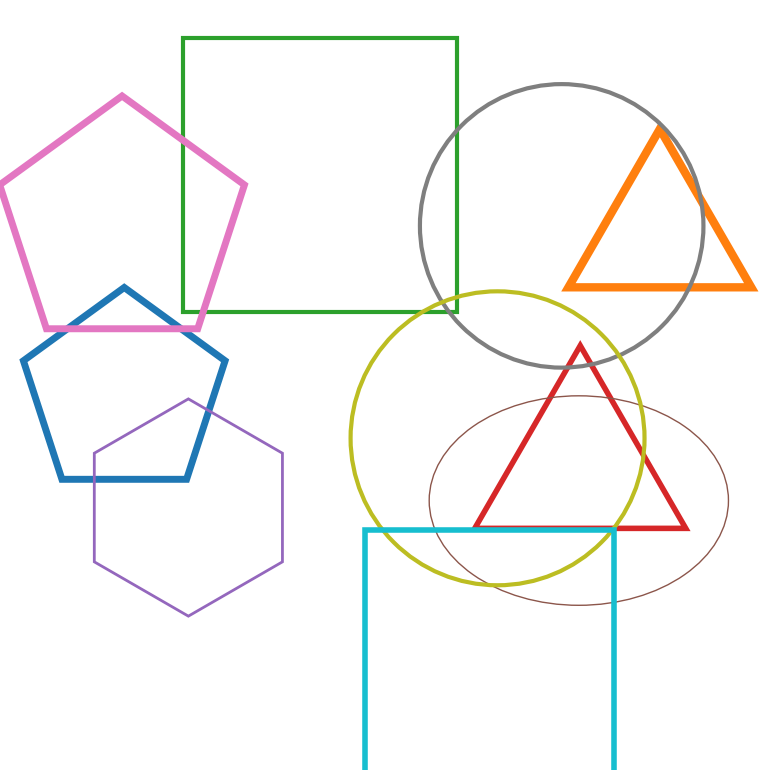[{"shape": "pentagon", "thickness": 2.5, "radius": 0.69, "center": [0.161, 0.489]}, {"shape": "triangle", "thickness": 3, "radius": 0.69, "center": [0.857, 0.695]}, {"shape": "square", "thickness": 1.5, "radius": 0.89, "center": [0.416, 0.773]}, {"shape": "triangle", "thickness": 2, "radius": 0.79, "center": [0.754, 0.393]}, {"shape": "hexagon", "thickness": 1, "radius": 0.71, "center": [0.245, 0.341]}, {"shape": "oval", "thickness": 0.5, "radius": 0.97, "center": [0.752, 0.35]}, {"shape": "pentagon", "thickness": 2.5, "radius": 0.84, "center": [0.159, 0.708]}, {"shape": "circle", "thickness": 1.5, "radius": 0.92, "center": [0.729, 0.707]}, {"shape": "circle", "thickness": 1.5, "radius": 0.95, "center": [0.646, 0.431]}, {"shape": "square", "thickness": 2, "radius": 0.81, "center": [0.635, 0.15]}]